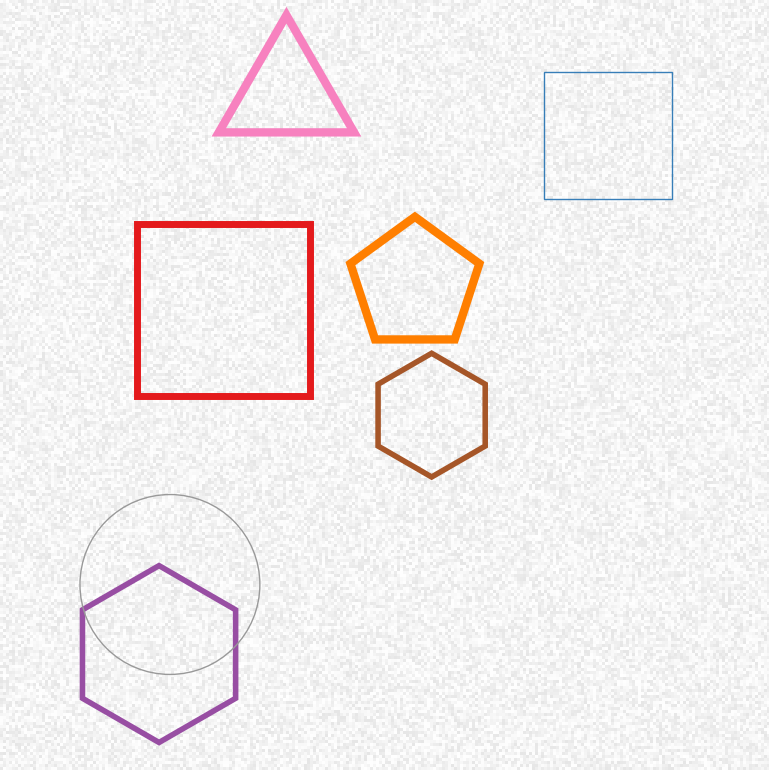[{"shape": "square", "thickness": 2.5, "radius": 0.56, "center": [0.29, 0.597]}, {"shape": "square", "thickness": 0.5, "radius": 0.41, "center": [0.789, 0.824]}, {"shape": "hexagon", "thickness": 2, "radius": 0.57, "center": [0.207, 0.151]}, {"shape": "pentagon", "thickness": 3, "radius": 0.44, "center": [0.539, 0.63]}, {"shape": "hexagon", "thickness": 2, "radius": 0.4, "center": [0.561, 0.461]}, {"shape": "triangle", "thickness": 3, "radius": 0.51, "center": [0.372, 0.879]}, {"shape": "circle", "thickness": 0.5, "radius": 0.58, "center": [0.221, 0.241]}]